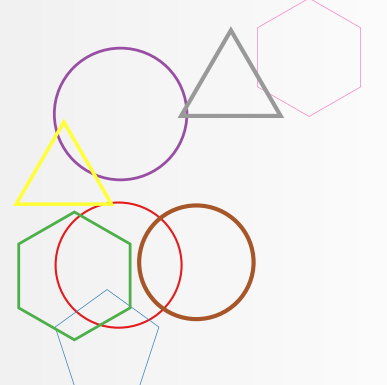[{"shape": "circle", "thickness": 1.5, "radius": 0.81, "center": [0.306, 0.311]}, {"shape": "pentagon", "thickness": 0.5, "radius": 0.7, "center": [0.276, 0.107]}, {"shape": "hexagon", "thickness": 2, "radius": 0.83, "center": [0.192, 0.283]}, {"shape": "circle", "thickness": 2, "radius": 0.86, "center": [0.311, 0.704]}, {"shape": "triangle", "thickness": 2.5, "radius": 0.71, "center": [0.165, 0.541]}, {"shape": "circle", "thickness": 3, "radius": 0.74, "center": [0.507, 0.319]}, {"shape": "hexagon", "thickness": 0.5, "radius": 0.77, "center": [0.798, 0.851]}, {"shape": "triangle", "thickness": 3, "radius": 0.74, "center": [0.596, 0.773]}]